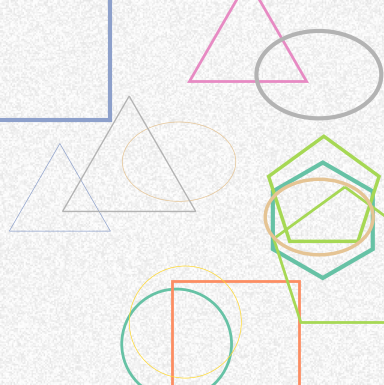[{"shape": "circle", "thickness": 2, "radius": 0.71, "center": [0.459, 0.107]}, {"shape": "hexagon", "thickness": 3, "radius": 0.75, "center": [0.838, 0.428]}, {"shape": "square", "thickness": 2, "radius": 0.83, "center": [0.612, 0.104]}, {"shape": "square", "thickness": 3, "radius": 0.91, "center": [0.104, 0.87]}, {"shape": "triangle", "thickness": 0.5, "radius": 0.76, "center": [0.155, 0.475]}, {"shape": "triangle", "thickness": 2, "radius": 0.88, "center": [0.644, 0.876]}, {"shape": "pentagon", "thickness": 2.5, "radius": 0.75, "center": [0.841, 0.495]}, {"shape": "pentagon", "thickness": 2, "radius": 0.97, "center": [0.896, 0.32]}, {"shape": "circle", "thickness": 0.5, "radius": 0.73, "center": [0.481, 0.163]}, {"shape": "oval", "thickness": 2.5, "radius": 0.7, "center": [0.829, 0.436]}, {"shape": "oval", "thickness": 0.5, "radius": 0.74, "center": [0.465, 0.58]}, {"shape": "triangle", "thickness": 1, "radius": 1.0, "center": [0.335, 0.551]}, {"shape": "oval", "thickness": 3, "radius": 0.81, "center": [0.828, 0.806]}]